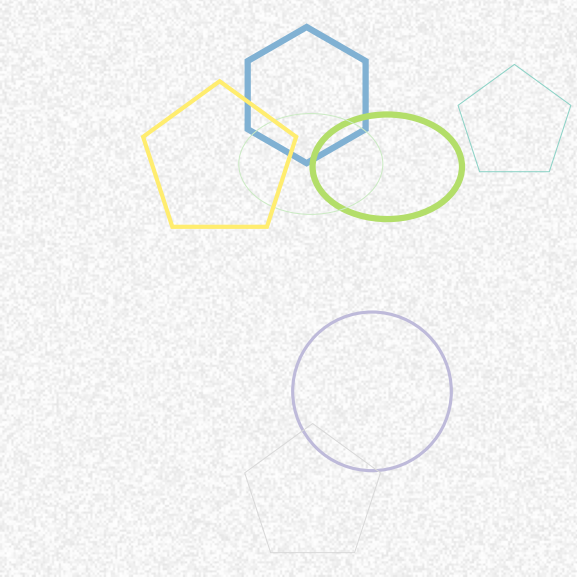[{"shape": "pentagon", "thickness": 0.5, "radius": 0.51, "center": [0.891, 0.785]}, {"shape": "circle", "thickness": 1.5, "radius": 0.69, "center": [0.644, 0.321]}, {"shape": "hexagon", "thickness": 3, "radius": 0.59, "center": [0.531, 0.834]}, {"shape": "oval", "thickness": 3, "radius": 0.65, "center": [0.671, 0.71]}, {"shape": "pentagon", "thickness": 0.5, "radius": 0.62, "center": [0.541, 0.142]}, {"shape": "oval", "thickness": 0.5, "radius": 0.62, "center": [0.538, 0.715]}, {"shape": "pentagon", "thickness": 2, "radius": 0.7, "center": [0.38, 0.719]}]